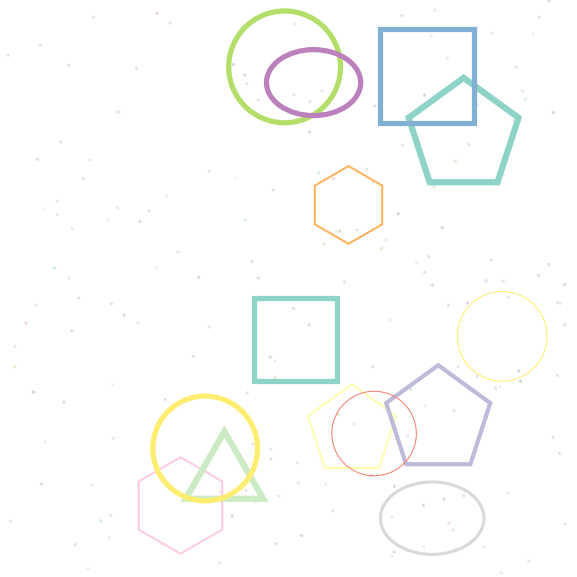[{"shape": "square", "thickness": 2.5, "radius": 0.36, "center": [0.512, 0.411]}, {"shape": "pentagon", "thickness": 3, "radius": 0.5, "center": [0.803, 0.764]}, {"shape": "pentagon", "thickness": 1, "radius": 0.4, "center": [0.609, 0.254]}, {"shape": "pentagon", "thickness": 2, "radius": 0.47, "center": [0.759, 0.272]}, {"shape": "circle", "thickness": 0.5, "radius": 0.37, "center": [0.648, 0.248]}, {"shape": "square", "thickness": 2.5, "radius": 0.41, "center": [0.74, 0.867]}, {"shape": "hexagon", "thickness": 1, "radius": 0.34, "center": [0.604, 0.644]}, {"shape": "circle", "thickness": 2.5, "radius": 0.48, "center": [0.493, 0.883]}, {"shape": "hexagon", "thickness": 1, "radius": 0.42, "center": [0.312, 0.124]}, {"shape": "oval", "thickness": 1.5, "radius": 0.45, "center": [0.748, 0.102]}, {"shape": "oval", "thickness": 2.5, "radius": 0.41, "center": [0.543, 0.856]}, {"shape": "triangle", "thickness": 3, "radius": 0.39, "center": [0.389, 0.174]}, {"shape": "circle", "thickness": 2.5, "radius": 0.45, "center": [0.355, 0.223]}, {"shape": "circle", "thickness": 0.5, "radius": 0.39, "center": [0.87, 0.417]}]